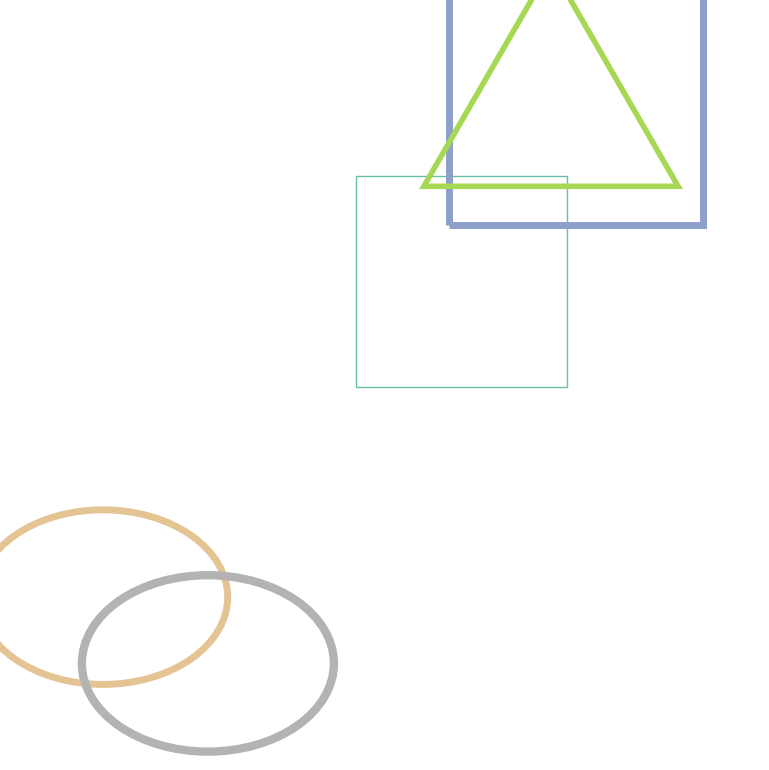[{"shape": "square", "thickness": 0.5, "radius": 0.68, "center": [0.599, 0.634]}, {"shape": "square", "thickness": 2.5, "radius": 0.83, "center": [0.748, 0.874]}, {"shape": "triangle", "thickness": 2, "radius": 0.95, "center": [0.716, 0.853]}, {"shape": "oval", "thickness": 2.5, "radius": 0.81, "center": [0.134, 0.225]}, {"shape": "oval", "thickness": 3, "radius": 0.82, "center": [0.27, 0.138]}]